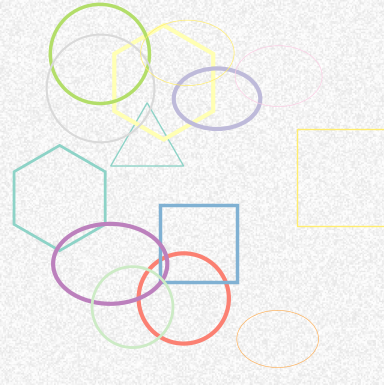[{"shape": "hexagon", "thickness": 2, "radius": 0.68, "center": [0.155, 0.486]}, {"shape": "triangle", "thickness": 1, "radius": 0.55, "center": [0.382, 0.624]}, {"shape": "hexagon", "thickness": 3, "radius": 0.74, "center": [0.425, 0.786]}, {"shape": "oval", "thickness": 3, "radius": 0.56, "center": [0.564, 0.744]}, {"shape": "circle", "thickness": 3, "radius": 0.59, "center": [0.477, 0.225]}, {"shape": "square", "thickness": 2.5, "radius": 0.5, "center": [0.516, 0.367]}, {"shape": "oval", "thickness": 0.5, "radius": 0.53, "center": [0.721, 0.12]}, {"shape": "circle", "thickness": 2.5, "radius": 0.64, "center": [0.259, 0.86]}, {"shape": "oval", "thickness": 0.5, "radius": 0.56, "center": [0.724, 0.802]}, {"shape": "circle", "thickness": 1.5, "radius": 0.7, "center": [0.261, 0.77]}, {"shape": "oval", "thickness": 3, "radius": 0.74, "center": [0.286, 0.315]}, {"shape": "circle", "thickness": 2, "radius": 0.53, "center": [0.344, 0.202]}, {"shape": "oval", "thickness": 0.5, "radius": 0.61, "center": [0.487, 0.863]}, {"shape": "square", "thickness": 1, "radius": 0.63, "center": [0.897, 0.54]}]